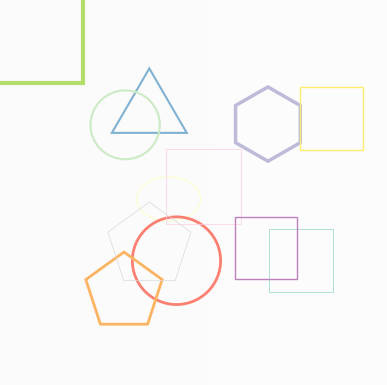[{"shape": "square", "thickness": 0.5, "radius": 0.41, "center": [0.777, 0.322]}, {"shape": "oval", "thickness": 0.5, "radius": 0.41, "center": [0.435, 0.483]}, {"shape": "hexagon", "thickness": 2.5, "radius": 0.48, "center": [0.691, 0.678]}, {"shape": "circle", "thickness": 2, "radius": 0.57, "center": [0.455, 0.323]}, {"shape": "triangle", "thickness": 1.5, "radius": 0.56, "center": [0.385, 0.711]}, {"shape": "pentagon", "thickness": 2, "radius": 0.52, "center": [0.32, 0.242]}, {"shape": "square", "thickness": 3, "radius": 0.55, "center": [0.102, 0.895]}, {"shape": "square", "thickness": 0.5, "radius": 0.48, "center": [0.524, 0.515]}, {"shape": "pentagon", "thickness": 0.5, "radius": 0.56, "center": [0.386, 0.362]}, {"shape": "square", "thickness": 1, "radius": 0.4, "center": [0.686, 0.355]}, {"shape": "circle", "thickness": 1.5, "radius": 0.45, "center": [0.323, 0.676]}, {"shape": "square", "thickness": 1, "radius": 0.41, "center": [0.856, 0.693]}]